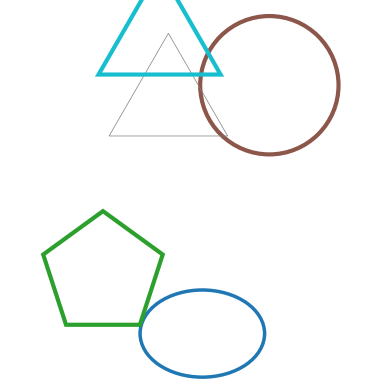[{"shape": "oval", "thickness": 2.5, "radius": 0.81, "center": [0.526, 0.134]}, {"shape": "pentagon", "thickness": 3, "radius": 0.82, "center": [0.267, 0.288]}, {"shape": "circle", "thickness": 3, "radius": 0.9, "center": [0.7, 0.779]}, {"shape": "triangle", "thickness": 0.5, "radius": 0.89, "center": [0.437, 0.736]}, {"shape": "triangle", "thickness": 3, "radius": 0.91, "center": [0.414, 0.898]}]